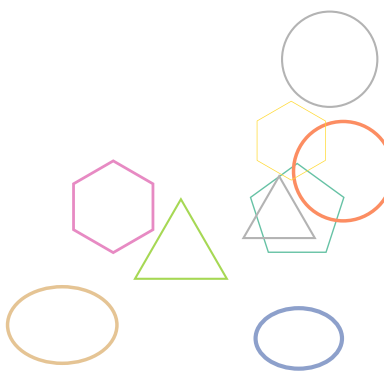[{"shape": "pentagon", "thickness": 1, "radius": 0.64, "center": [0.772, 0.448]}, {"shape": "circle", "thickness": 2.5, "radius": 0.65, "center": [0.891, 0.555]}, {"shape": "oval", "thickness": 3, "radius": 0.56, "center": [0.776, 0.121]}, {"shape": "hexagon", "thickness": 2, "radius": 0.6, "center": [0.294, 0.463]}, {"shape": "triangle", "thickness": 1.5, "radius": 0.69, "center": [0.47, 0.345]}, {"shape": "hexagon", "thickness": 0.5, "radius": 0.51, "center": [0.756, 0.635]}, {"shape": "oval", "thickness": 2.5, "radius": 0.71, "center": [0.162, 0.156]}, {"shape": "triangle", "thickness": 1.5, "radius": 0.54, "center": [0.725, 0.435]}, {"shape": "circle", "thickness": 1.5, "radius": 0.62, "center": [0.856, 0.846]}]